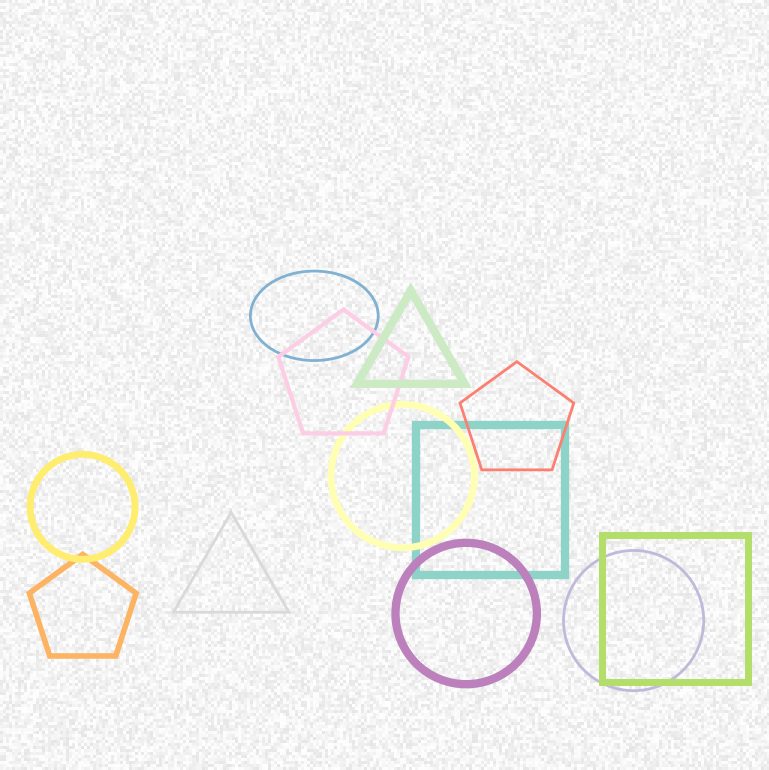[{"shape": "square", "thickness": 3, "radius": 0.49, "center": [0.637, 0.351]}, {"shape": "circle", "thickness": 2.5, "radius": 0.47, "center": [0.523, 0.382]}, {"shape": "circle", "thickness": 1, "radius": 0.46, "center": [0.823, 0.194]}, {"shape": "pentagon", "thickness": 1, "radius": 0.39, "center": [0.671, 0.453]}, {"shape": "oval", "thickness": 1, "radius": 0.42, "center": [0.408, 0.59]}, {"shape": "pentagon", "thickness": 2, "radius": 0.36, "center": [0.107, 0.207]}, {"shape": "square", "thickness": 2.5, "radius": 0.48, "center": [0.877, 0.21]}, {"shape": "pentagon", "thickness": 1.5, "radius": 0.44, "center": [0.446, 0.509]}, {"shape": "triangle", "thickness": 1, "radius": 0.43, "center": [0.3, 0.248]}, {"shape": "circle", "thickness": 3, "radius": 0.46, "center": [0.605, 0.203]}, {"shape": "triangle", "thickness": 3, "radius": 0.4, "center": [0.534, 0.542]}, {"shape": "circle", "thickness": 2.5, "radius": 0.34, "center": [0.107, 0.342]}]